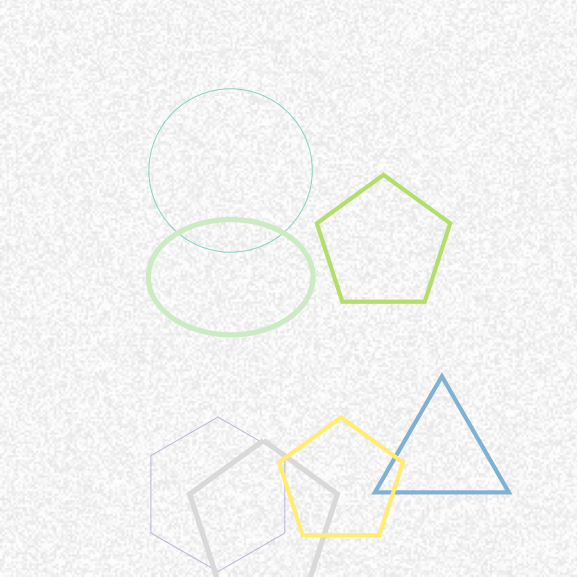[{"shape": "circle", "thickness": 0.5, "radius": 0.71, "center": [0.399, 0.704]}, {"shape": "hexagon", "thickness": 0.5, "radius": 0.67, "center": [0.377, 0.143]}, {"shape": "triangle", "thickness": 2, "radius": 0.67, "center": [0.765, 0.213]}, {"shape": "pentagon", "thickness": 2, "radius": 0.61, "center": [0.664, 0.575]}, {"shape": "pentagon", "thickness": 2.5, "radius": 0.67, "center": [0.456, 0.102]}, {"shape": "oval", "thickness": 2.5, "radius": 0.71, "center": [0.399, 0.519]}, {"shape": "pentagon", "thickness": 2, "radius": 0.56, "center": [0.59, 0.164]}]